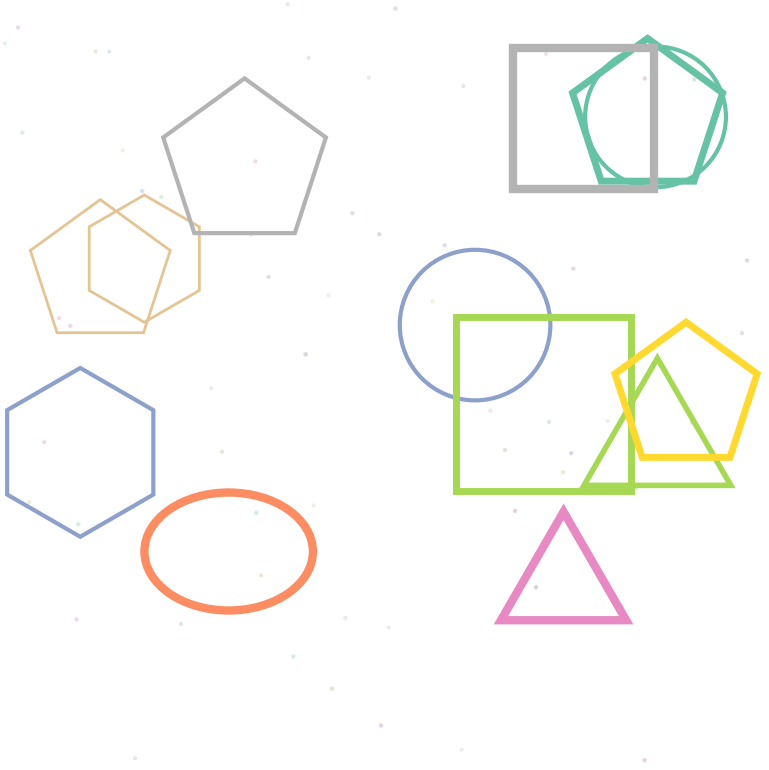[{"shape": "pentagon", "thickness": 2.5, "radius": 0.51, "center": [0.841, 0.848]}, {"shape": "circle", "thickness": 1.5, "radius": 0.46, "center": [0.851, 0.848]}, {"shape": "oval", "thickness": 3, "radius": 0.55, "center": [0.297, 0.284]}, {"shape": "hexagon", "thickness": 1.5, "radius": 0.55, "center": [0.104, 0.413]}, {"shape": "circle", "thickness": 1.5, "radius": 0.49, "center": [0.617, 0.578]}, {"shape": "triangle", "thickness": 3, "radius": 0.47, "center": [0.732, 0.241]}, {"shape": "triangle", "thickness": 2, "radius": 0.55, "center": [0.854, 0.425]}, {"shape": "square", "thickness": 2.5, "radius": 0.57, "center": [0.706, 0.475]}, {"shape": "pentagon", "thickness": 2.5, "radius": 0.49, "center": [0.891, 0.485]}, {"shape": "hexagon", "thickness": 1, "radius": 0.41, "center": [0.187, 0.664]}, {"shape": "pentagon", "thickness": 1, "radius": 0.48, "center": [0.13, 0.645]}, {"shape": "pentagon", "thickness": 1.5, "radius": 0.56, "center": [0.318, 0.787]}, {"shape": "square", "thickness": 3, "radius": 0.46, "center": [0.758, 0.846]}]